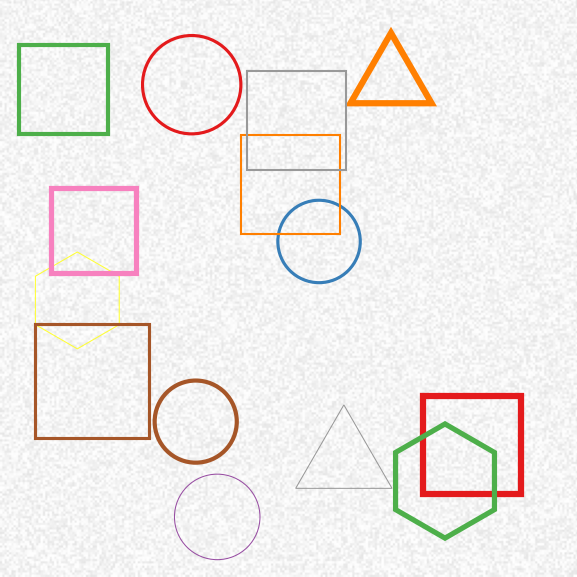[{"shape": "circle", "thickness": 1.5, "radius": 0.43, "center": [0.332, 0.852]}, {"shape": "square", "thickness": 3, "radius": 0.42, "center": [0.817, 0.228]}, {"shape": "circle", "thickness": 1.5, "radius": 0.36, "center": [0.552, 0.581]}, {"shape": "hexagon", "thickness": 2.5, "radius": 0.49, "center": [0.771, 0.166]}, {"shape": "square", "thickness": 2, "radius": 0.39, "center": [0.11, 0.845]}, {"shape": "circle", "thickness": 0.5, "radius": 0.37, "center": [0.376, 0.104]}, {"shape": "triangle", "thickness": 3, "radius": 0.41, "center": [0.677, 0.861]}, {"shape": "square", "thickness": 1, "radius": 0.43, "center": [0.503, 0.68]}, {"shape": "hexagon", "thickness": 0.5, "radius": 0.42, "center": [0.134, 0.479]}, {"shape": "circle", "thickness": 2, "radius": 0.36, "center": [0.339, 0.269]}, {"shape": "square", "thickness": 1.5, "radius": 0.49, "center": [0.16, 0.339]}, {"shape": "square", "thickness": 2.5, "radius": 0.37, "center": [0.162, 0.6]}, {"shape": "triangle", "thickness": 0.5, "radius": 0.48, "center": [0.595, 0.202]}, {"shape": "square", "thickness": 1, "radius": 0.43, "center": [0.513, 0.791]}]